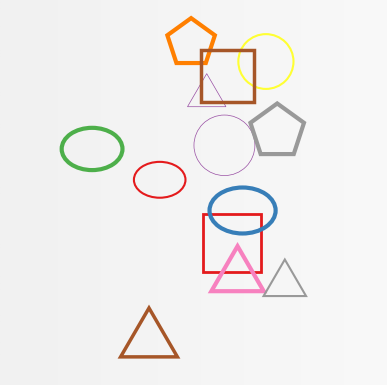[{"shape": "square", "thickness": 2, "radius": 0.38, "center": [0.599, 0.369]}, {"shape": "oval", "thickness": 1.5, "radius": 0.33, "center": [0.412, 0.533]}, {"shape": "oval", "thickness": 3, "radius": 0.43, "center": [0.626, 0.453]}, {"shape": "oval", "thickness": 3, "radius": 0.39, "center": [0.238, 0.613]}, {"shape": "circle", "thickness": 0.5, "radius": 0.39, "center": [0.579, 0.623]}, {"shape": "triangle", "thickness": 0.5, "radius": 0.29, "center": [0.533, 0.751]}, {"shape": "pentagon", "thickness": 3, "radius": 0.32, "center": [0.493, 0.888]}, {"shape": "circle", "thickness": 1.5, "radius": 0.36, "center": [0.686, 0.84]}, {"shape": "triangle", "thickness": 2.5, "radius": 0.42, "center": [0.385, 0.115]}, {"shape": "square", "thickness": 2.5, "radius": 0.34, "center": [0.587, 0.803]}, {"shape": "triangle", "thickness": 3, "radius": 0.39, "center": [0.613, 0.283]}, {"shape": "triangle", "thickness": 1.5, "radius": 0.32, "center": [0.735, 0.263]}, {"shape": "pentagon", "thickness": 3, "radius": 0.36, "center": [0.715, 0.659]}]